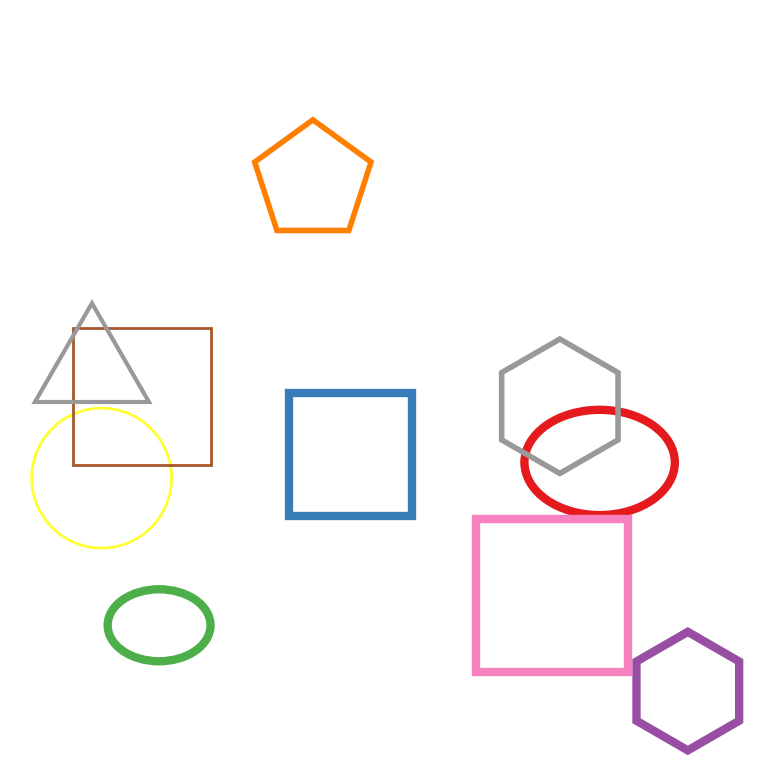[{"shape": "oval", "thickness": 3, "radius": 0.49, "center": [0.779, 0.399]}, {"shape": "square", "thickness": 3, "radius": 0.4, "center": [0.455, 0.409]}, {"shape": "oval", "thickness": 3, "radius": 0.33, "center": [0.207, 0.188]}, {"shape": "hexagon", "thickness": 3, "radius": 0.38, "center": [0.893, 0.102]}, {"shape": "pentagon", "thickness": 2, "radius": 0.4, "center": [0.406, 0.765]}, {"shape": "circle", "thickness": 1, "radius": 0.45, "center": [0.132, 0.379]}, {"shape": "square", "thickness": 1, "radius": 0.45, "center": [0.185, 0.485]}, {"shape": "square", "thickness": 3, "radius": 0.5, "center": [0.717, 0.226]}, {"shape": "triangle", "thickness": 1.5, "radius": 0.43, "center": [0.119, 0.521]}, {"shape": "hexagon", "thickness": 2, "radius": 0.44, "center": [0.727, 0.472]}]